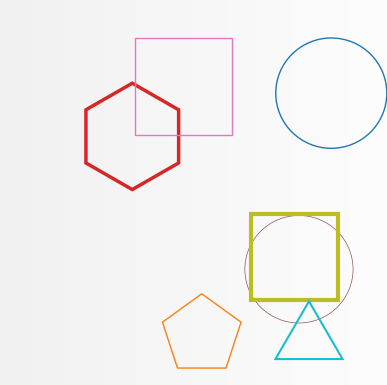[{"shape": "circle", "thickness": 1, "radius": 0.72, "center": [0.855, 0.758]}, {"shape": "pentagon", "thickness": 1, "radius": 0.53, "center": [0.521, 0.13]}, {"shape": "hexagon", "thickness": 2.5, "radius": 0.69, "center": [0.341, 0.646]}, {"shape": "circle", "thickness": 0.5, "radius": 0.7, "center": [0.771, 0.301]}, {"shape": "square", "thickness": 1, "radius": 0.62, "center": [0.473, 0.775]}, {"shape": "square", "thickness": 3, "radius": 0.56, "center": [0.761, 0.332]}, {"shape": "triangle", "thickness": 1.5, "radius": 0.5, "center": [0.797, 0.117]}]